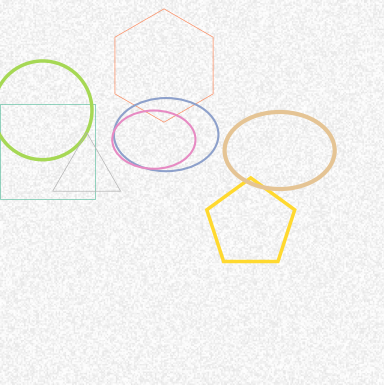[{"shape": "square", "thickness": 0.5, "radius": 0.61, "center": [0.123, 0.607]}, {"shape": "hexagon", "thickness": 0.5, "radius": 0.74, "center": [0.426, 0.83]}, {"shape": "oval", "thickness": 1.5, "radius": 0.68, "center": [0.432, 0.65]}, {"shape": "oval", "thickness": 1.5, "radius": 0.54, "center": [0.4, 0.637]}, {"shape": "circle", "thickness": 2.5, "radius": 0.64, "center": [0.111, 0.713]}, {"shape": "pentagon", "thickness": 2.5, "radius": 0.6, "center": [0.651, 0.418]}, {"shape": "oval", "thickness": 3, "radius": 0.71, "center": [0.726, 0.609]}, {"shape": "triangle", "thickness": 0.5, "radius": 0.51, "center": [0.225, 0.554]}]